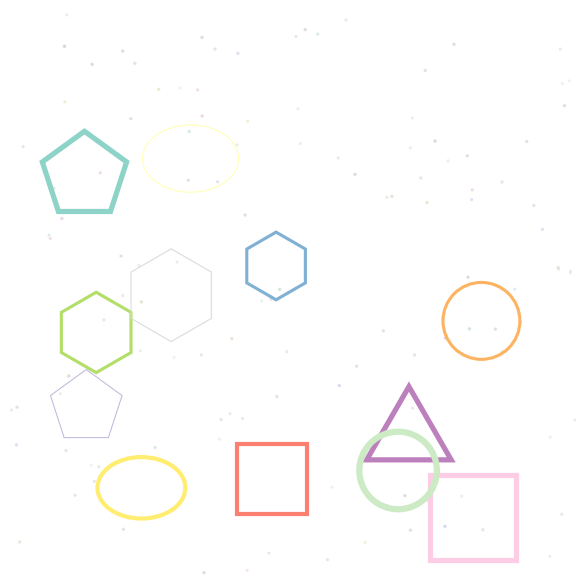[{"shape": "pentagon", "thickness": 2.5, "radius": 0.38, "center": [0.146, 0.695]}, {"shape": "oval", "thickness": 0.5, "radius": 0.42, "center": [0.33, 0.725]}, {"shape": "pentagon", "thickness": 0.5, "radius": 0.33, "center": [0.149, 0.294]}, {"shape": "square", "thickness": 2, "radius": 0.3, "center": [0.471, 0.17]}, {"shape": "hexagon", "thickness": 1.5, "radius": 0.29, "center": [0.478, 0.539]}, {"shape": "circle", "thickness": 1.5, "radius": 0.33, "center": [0.834, 0.443]}, {"shape": "hexagon", "thickness": 1.5, "radius": 0.35, "center": [0.167, 0.423]}, {"shape": "square", "thickness": 2.5, "radius": 0.37, "center": [0.819, 0.103]}, {"shape": "hexagon", "thickness": 0.5, "radius": 0.4, "center": [0.296, 0.488]}, {"shape": "triangle", "thickness": 2.5, "radius": 0.42, "center": [0.708, 0.245]}, {"shape": "circle", "thickness": 3, "radius": 0.34, "center": [0.689, 0.184]}, {"shape": "oval", "thickness": 2, "radius": 0.38, "center": [0.245, 0.154]}]